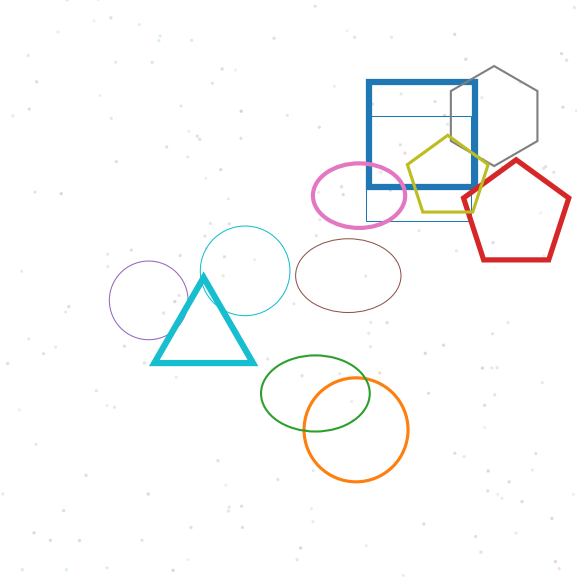[{"shape": "square", "thickness": 0.5, "radius": 0.45, "center": [0.725, 0.707]}, {"shape": "square", "thickness": 3, "radius": 0.46, "center": [0.731, 0.766]}, {"shape": "circle", "thickness": 1.5, "radius": 0.45, "center": [0.617, 0.255]}, {"shape": "oval", "thickness": 1, "radius": 0.47, "center": [0.546, 0.318]}, {"shape": "pentagon", "thickness": 2.5, "radius": 0.48, "center": [0.894, 0.627]}, {"shape": "circle", "thickness": 0.5, "radius": 0.34, "center": [0.257, 0.479]}, {"shape": "oval", "thickness": 0.5, "radius": 0.46, "center": [0.603, 0.522]}, {"shape": "oval", "thickness": 2, "radius": 0.4, "center": [0.622, 0.66]}, {"shape": "hexagon", "thickness": 1, "radius": 0.43, "center": [0.856, 0.798]}, {"shape": "pentagon", "thickness": 1.5, "radius": 0.37, "center": [0.775, 0.691]}, {"shape": "triangle", "thickness": 3, "radius": 0.49, "center": [0.353, 0.42]}, {"shape": "circle", "thickness": 0.5, "radius": 0.39, "center": [0.424, 0.53]}]